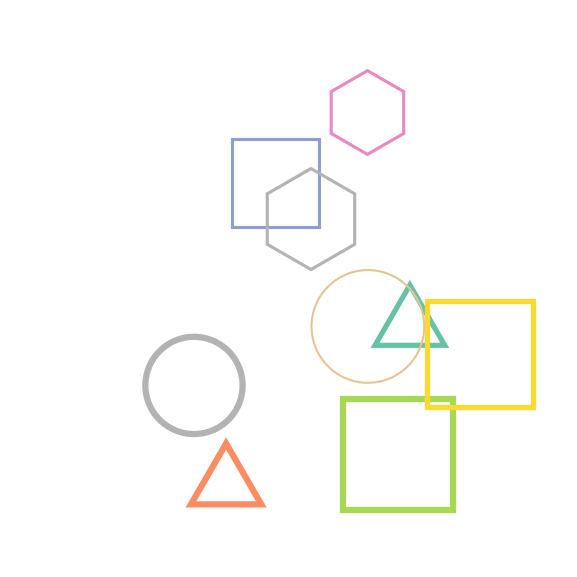[{"shape": "triangle", "thickness": 2.5, "radius": 0.35, "center": [0.71, 0.436]}, {"shape": "triangle", "thickness": 3, "radius": 0.35, "center": [0.392, 0.161]}, {"shape": "square", "thickness": 1.5, "radius": 0.38, "center": [0.477, 0.682]}, {"shape": "hexagon", "thickness": 1.5, "radius": 0.36, "center": [0.636, 0.804]}, {"shape": "square", "thickness": 3, "radius": 0.48, "center": [0.689, 0.212]}, {"shape": "square", "thickness": 2.5, "radius": 0.46, "center": [0.831, 0.386]}, {"shape": "circle", "thickness": 1, "radius": 0.49, "center": [0.637, 0.434]}, {"shape": "hexagon", "thickness": 1.5, "radius": 0.44, "center": [0.538, 0.62]}, {"shape": "circle", "thickness": 3, "radius": 0.42, "center": [0.336, 0.332]}]